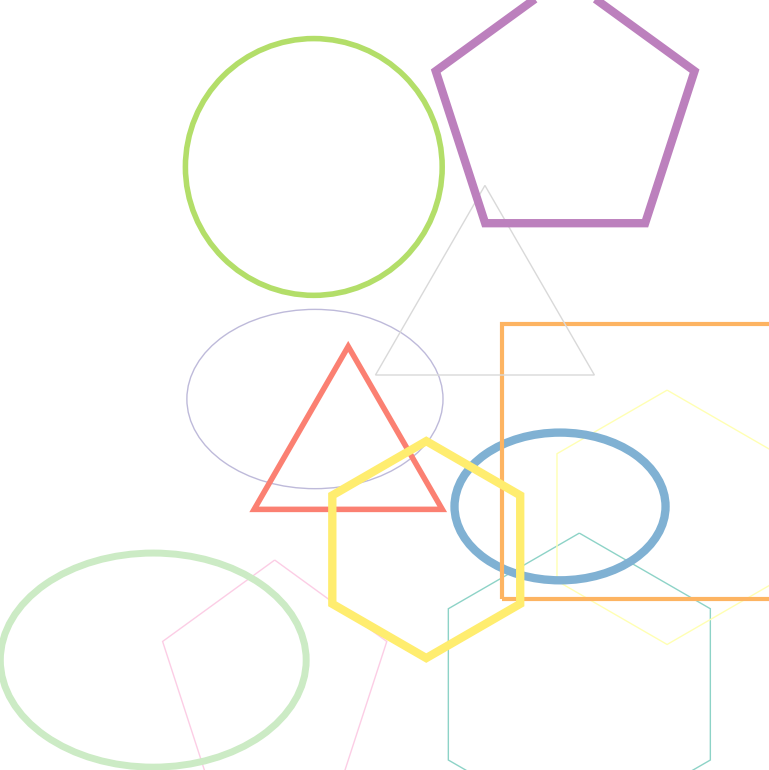[{"shape": "hexagon", "thickness": 0.5, "radius": 0.98, "center": [0.752, 0.111]}, {"shape": "hexagon", "thickness": 0.5, "radius": 0.83, "center": [0.866, 0.328]}, {"shape": "oval", "thickness": 0.5, "radius": 0.83, "center": [0.409, 0.482]}, {"shape": "triangle", "thickness": 2, "radius": 0.71, "center": [0.452, 0.409]}, {"shape": "oval", "thickness": 3, "radius": 0.69, "center": [0.727, 0.342]}, {"shape": "square", "thickness": 1.5, "radius": 0.89, "center": [0.83, 0.401]}, {"shape": "circle", "thickness": 2, "radius": 0.83, "center": [0.408, 0.783]}, {"shape": "pentagon", "thickness": 0.5, "radius": 0.77, "center": [0.357, 0.12]}, {"shape": "triangle", "thickness": 0.5, "radius": 0.82, "center": [0.63, 0.595]}, {"shape": "pentagon", "thickness": 3, "radius": 0.88, "center": [0.734, 0.853]}, {"shape": "oval", "thickness": 2.5, "radius": 0.99, "center": [0.199, 0.143]}, {"shape": "hexagon", "thickness": 3, "radius": 0.7, "center": [0.554, 0.286]}]